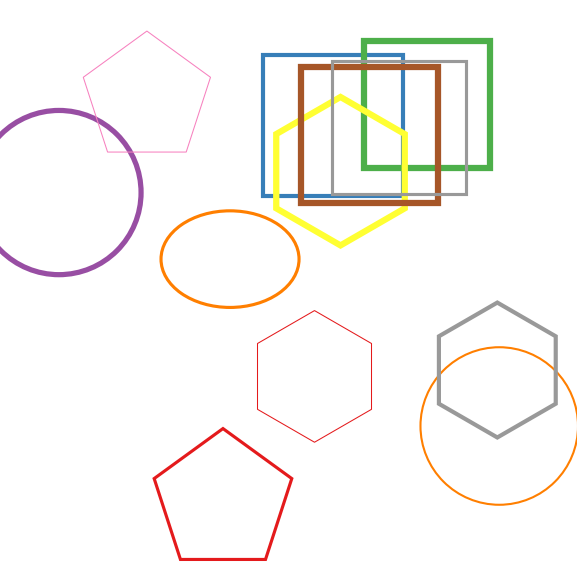[{"shape": "pentagon", "thickness": 1.5, "radius": 0.63, "center": [0.386, 0.132]}, {"shape": "hexagon", "thickness": 0.5, "radius": 0.57, "center": [0.545, 0.347]}, {"shape": "square", "thickness": 2, "radius": 0.61, "center": [0.577, 0.782]}, {"shape": "square", "thickness": 3, "radius": 0.55, "center": [0.739, 0.818]}, {"shape": "circle", "thickness": 2.5, "radius": 0.71, "center": [0.102, 0.666]}, {"shape": "circle", "thickness": 1, "radius": 0.68, "center": [0.864, 0.261]}, {"shape": "oval", "thickness": 1.5, "radius": 0.6, "center": [0.398, 0.55]}, {"shape": "hexagon", "thickness": 3, "radius": 0.64, "center": [0.59, 0.703]}, {"shape": "square", "thickness": 3, "radius": 0.59, "center": [0.639, 0.766]}, {"shape": "pentagon", "thickness": 0.5, "radius": 0.58, "center": [0.254, 0.83]}, {"shape": "square", "thickness": 1.5, "radius": 0.58, "center": [0.691, 0.778]}, {"shape": "hexagon", "thickness": 2, "radius": 0.58, "center": [0.861, 0.358]}]